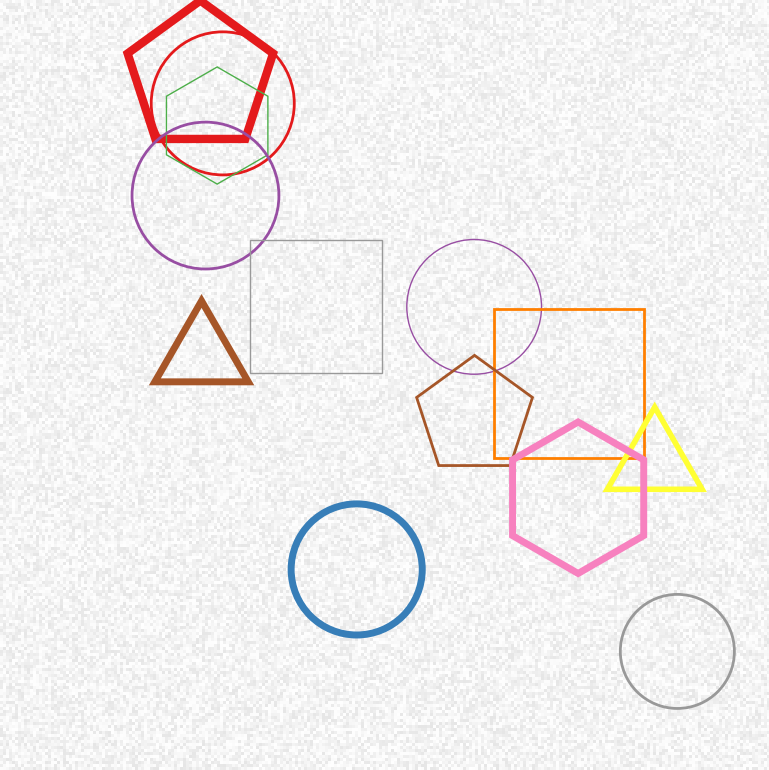[{"shape": "pentagon", "thickness": 3, "radius": 0.5, "center": [0.26, 0.9]}, {"shape": "circle", "thickness": 1, "radius": 0.46, "center": [0.289, 0.866]}, {"shape": "circle", "thickness": 2.5, "radius": 0.43, "center": [0.463, 0.26]}, {"shape": "hexagon", "thickness": 0.5, "radius": 0.38, "center": [0.282, 0.837]}, {"shape": "circle", "thickness": 0.5, "radius": 0.44, "center": [0.616, 0.601]}, {"shape": "circle", "thickness": 1, "radius": 0.48, "center": [0.267, 0.746]}, {"shape": "square", "thickness": 1, "radius": 0.48, "center": [0.739, 0.502]}, {"shape": "triangle", "thickness": 2, "radius": 0.36, "center": [0.85, 0.4]}, {"shape": "pentagon", "thickness": 1, "radius": 0.4, "center": [0.616, 0.459]}, {"shape": "triangle", "thickness": 2.5, "radius": 0.35, "center": [0.262, 0.539]}, {"shape": "hexagon", "thickness": 2.5, "radius": 0.49, "center": [0.751, 0.354]}, {"shape": "square", "thickness": 0.5, "radius": 0.43, "center": [0.41, 0.602]}, {"shape": "circle", "thickness": 1, "radius": 0.37, "center": [0.88, 0.154]}]